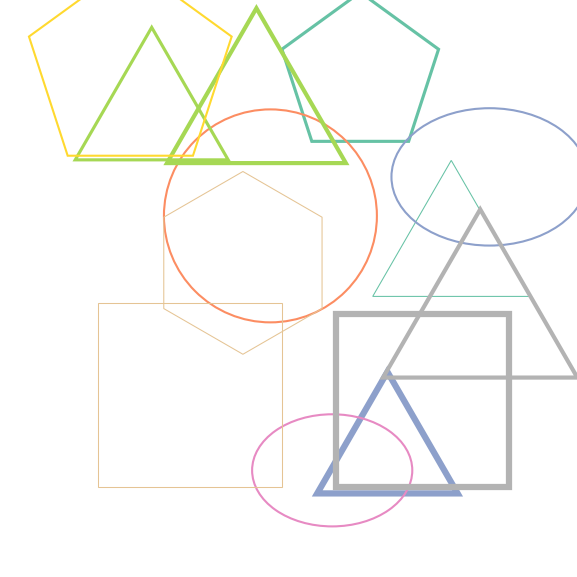[{"shape": "triangle", "thickness": 0.5, "radius": 0.78, "center": [0.781, 0.564]}, {"shape": "pentagon", "thickness": 1.5, "radius": 0.71, "center": [0.624, 0.87]}, {"shape": "circle", "thickness": 1, "radius": 0.92, "center": [0.468, 0.625]}, {"shape": "triangle", "thickness": 3, "radius": 0.7, "center": [0.671, 0.215]}, {"shape": "oval", "thickness": 1, "radius": 0.85, "center": [0.848, 0.693]}, {"shape": "oval", "thickness": 1, "radius": 0.69, "center": [0.575, 0.185]}, {"shape": "triangle", "thickness": 1.5, "radius": 0.76, "center": [0.263, 0.799]}, {"shape": "triangle", "thickness": 2, "radius": 0.89, "center": [0.444, 0.806]}, {"shape": "pentagon", "thickness": 1, "radius": 0.92, "center": [0.226, 0.879]}, {"shape": "hexagon", "thickness": 0.5, "radius": 0.79, "center": [0.421, 0.544]}, {"shape": "square", "thickness": 0.5, "radius": 0.8, "center": [0.329, 0.316]}, {"shape": "triangle", "thickness": 2, "radius": 0.97, "center": [0.832, 0.442]}, {"shape": "square", "thickness": 3, "radius": 0.75, "center": [0.731, 0.305]}]